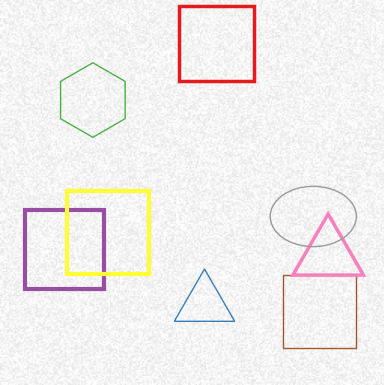[{"shape": "square", "thickness": 2.5, "radius": 0.48, "center": [0.562, 0.887]}, {"shape": "triangle", "thickness": 1, "radius": 0.45, "center": [0.531, 0.211]}, {"shape": "hexagon", "thickness": 1, "radius": 0.48, "center": [0.241, 0.74]}, {"shape": "square", "thickness": 3, "radius": 0.51, "center": [0.168, 0.353]}, {"shape": "square", "thickness": 3, "radius": 0.53, "center": [0.281, 0.396]}, {"shape": "square", "thickness": 1, "radius": 0.47, "center": [0.83, 0.19]}, {"shape": "triangle", "thickness": 2.5, "radius": 0.53, "center": [0.852, 0.338]}, {"shape": "oval", "thickness": 1, "radius": 0.56, "center": [0.814, 0.438]}]